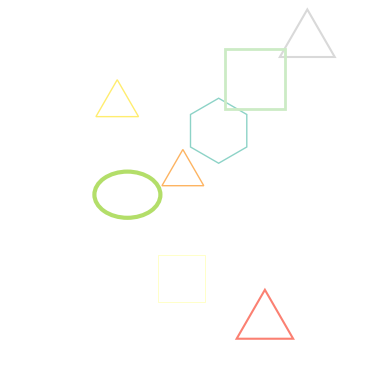[{"shape": "hexagon", "thickness": 1, "radius": 0.42, "center": [0.568, 0.66]}, {"shape": "square", "thickness": 0.5, "radius": 0.31, "center": [0.472, 0.278]}, {"shape": "triangle", "thickness": 1.5, "radius": 0.42, "center": [0.688, 0.163]}, {"shape": "triangle", "thickness": 1, "radius": 0.31, "center": [0.475, 0.549]}, {"shape": "oval", "thickness": 3, "radius": 0.43, "center": [0.331, 0.494]}, {"shape": "triangle", "thickness": 1.5, "radius": 0.41, "center": [0.798, 0.893]}, {"shape": "square", "thickness": 2, "radius": 0.39, "center": [0.662, 0.795]}, {"shape": "triangle", "thickness": 1, "radius": 0.32, "center": [0.305, 0.729]}]